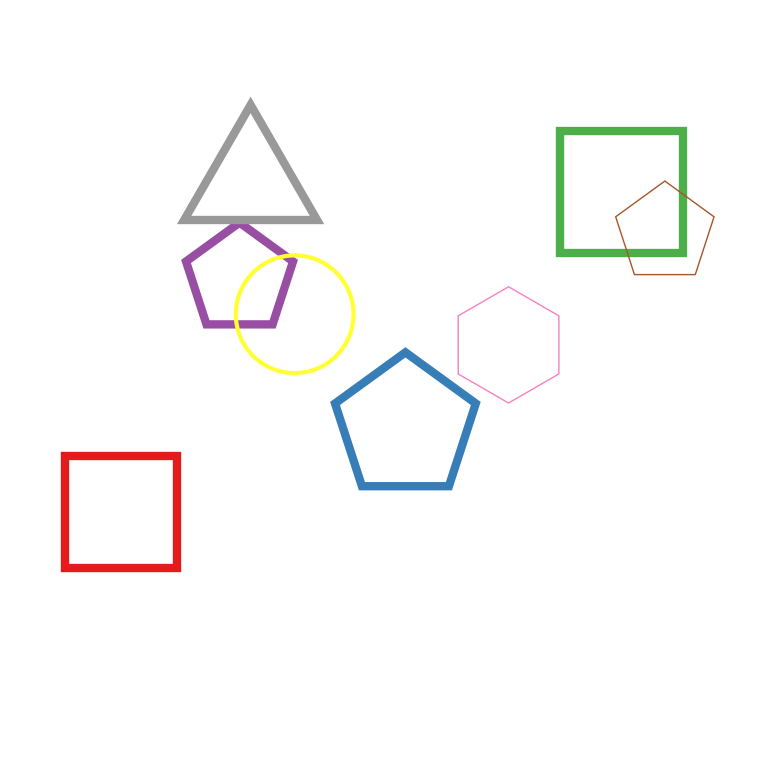[{"shape": "square", "thickness": 3, "radius": 0.36, "center": [0.157, 0.335]}, {"shape": "pentagon", "thickness": 3, "radius": 0.48, "center": [0.527, 0.446]}, {"shape": "square", "thickness": 3, "radius": 0.4, "center": [0.807, 0.751]}, {"shape": "pentagon", "thickness": 3, "radius": 0.37, "center": [0.311, 0.638]}, {"shape": "circle", "thickness": 1.5, "radius": 0.38, "center": [0.383, 0.592]}, {"shape": "pentagon", "thickness": 0.5, "radius": 0.34, "center": [0.863, 0.698]}, {"shape": "hexagon", "thickness": 0.5, "radius": 0.38, "center": [0.66, 0.552]}, {"shape": "triangle", "thickness": 3, "radius": 0.5, "center": [0.325, 0.764]}]